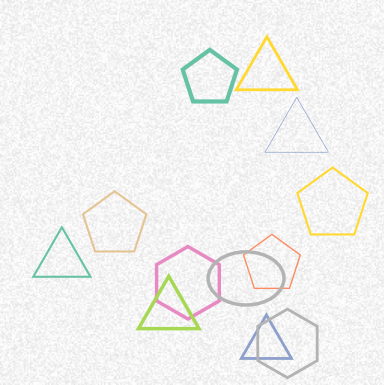[{"shape": "triangle", "thickness": 1.5, "radius": 0.43, "center": [0.161, 0.324]}, {"shape": "pentagon", "thickness": 3, "radius": 0.37, "center": [0.545, 0.796]}, {"shape": "pentagon", "thickness": 1, "radius": 0.39, "center": [0.706, 0.314]}, {"shape": "triangle", "thickness": 2, "radius": 0.38, "center": [0.692, 0.107]}, {"shape": "triangle", "thickness": 0.5, "radius": 0.48, "center": [0.771, 0.652]}, {"shape": "hexagon", "thickness": 2.5, "radius": 0.47, "center": [0.488, 0.266]}, {"shape": "triangle", "thickness": 2.5, "radius": 0.45, "center": [0.438, 0.192]}, {"shape": "pentagon", "thickness": 1.5, "radius": 0.48, "center": [0.864, 0.469]}, {"shape": "triangle", "thickness": 2, "radius": 0.46, "center": [0.693, 0.813]}, {"shape": "pentagon", "thickness": 1.5, "radius": 0.43, "center": [0.298, 0.417]}, {"shape": "oval", "thickness": 2.5, "radius": 0.49, "center": [0.639, 0.277]}, {"shape": "hexagon", "thickness": 2, "radius": 0.45, "center": [0.747, 0.108]}]